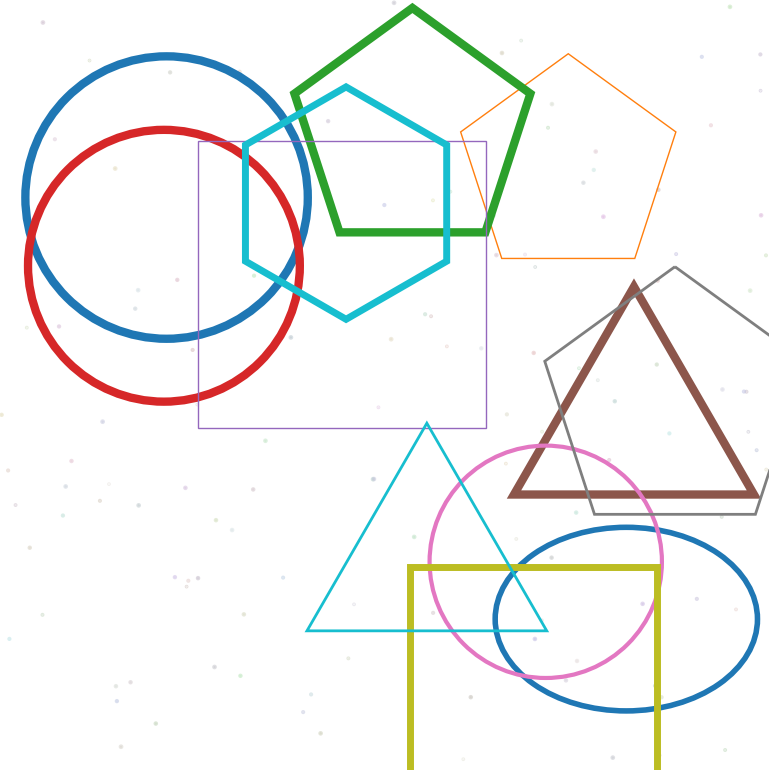[{"shape": "oval", "thickness": 2, "radius": 0.85, "center": [0.813, 0.196]}, {"shape": "circle", "thickness": 3, "radius": 0.92, "center": [0.216, 0.743]}, {"shape": "pentagon", "thickness": 0.5, "radius": 0.73, "center": [0.738, 0.783]}, {"shape": "pentagon", "thickness": 3, "radius": 0.81, "center": [0.536, 0.829]}, {"shape": "circle", "thickness": 3, "radius": 0.88, "center": [0.213, 0.655]}, {"shape": "square", "thickness": 0.5, "radius": 0.93, "center": [0.444, 0.63]}, {"shape": "triangle", "thickness": 3, "radius": 0.9, "center": [0.823, 0.448]}, {"shape": "circle", "thickness": 1.5, "radius": 0.75, "center": [0.709, 0.27]}, {"shape": "pentagon", "thickness": 1, "radius": 0.89, "center": [0.877, 0.476]}, {"shape": "square", "thickness": 2.5, "radius": 0.8, "center": [0.693, 0.104]}, {"shape": "triangle", "thickness": 1, "radius": 0.9, "center": [0.554, 0.271]}, {"shape": "hexagon", "thickness": 2.5, "radius": 0.75, "center": [0.449, 0.736]}]